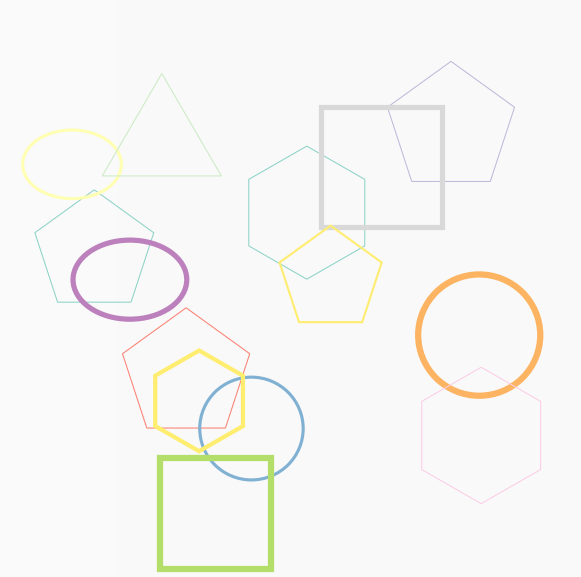[{"shape": "hexagon", "thickness": 0.5, "radius": 0.58, "center": [0.528, 0.631]}, {"shape": "pentagon", "thickness": 0.5, "radius": 0.54, "center": [0.162, 0.563]}, {"shape": "oval", "thickness": 1.5, "radius": 0.42, "center": [0.124, 0.715]}, {"shape": "pentagon", "thickness": 0.5, "radius": 0.57, "center": [0.776, 0.778]}, {"shape": "pentagon", "thickness": 0.5, "radius": 0.58, "center": [0.32, 0.351]}, {"shape": "circle", "thickness": 1.5, "radius": 0.44, "center": [0.433, 0.257]}, {"shape": "circle", "thickness": 3, "radius": 0.53, "center": [0.824, 0.419]}, {"shape": "square", "thickness": 3, "radius": 0.48, "center": [0.371, 0.11]}, {"shape": "hexagon", "thickness": 0.5, "radius": 0.59, "center": [0.828, 0.245]}, {"shape": "square", "thickness": 2.5, "radius": 0.52, "center": [0.656, 0.71]}, {"shape": "oval", "thickness": 2.5, "radius": 0.49, "center": [0.223, 0.515]}, {"shape": "triangle", "thickness": 0.5, "radius": 0.59, "center": [0.278, 0.754]}, {"shape": "pentagon", "thickness": 1, "radius": 0.46, "center": [0.569, 0.516]}, {"shape": "hexagon", "thickness": 2, "radius": 0.44, "center": [0.343, 0.305]}]